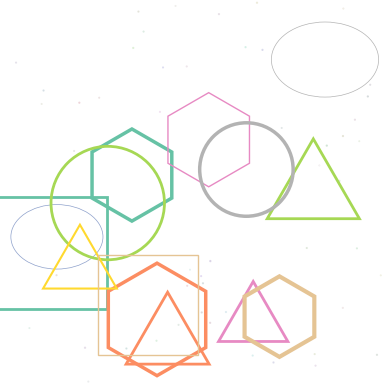[{"shape": "square", "thickness": 2, "radius": 0.73, "center": [0.131, 0.343]}, {"shape": "hexagon", "thickness": 2.5, "radius": 0.6, "center": [0.343, 0.545]}, {"shape": "hexagon", "thickness": 2.5, "radius": 0.73, "center": [0.408, 0.17]}, {"shape": "triangle", "thickness": 2, "radius": 0.62, "center": [0.435, 0.116]}, {"shape": "oval", "thickness": 0.5, "radius": 0.6, "center": [0.148, 0.385]}, {"shape": "hexagon", "thickness": 1, "radius": 0.61, "center": [0.542, 0.637]}, {"shape": "triangle", "thickness": 2, "radius": 0.52, "center": [0.658, 0.165]}, {"shape": "triangle", "thickness": 2, "radius": 0.69, "center": [0.814, 0.501]}, {"shape": "circle", "thickness": 2, "radius": 0.74, "center": [0.28, 0.473]}, {"shape": "triangle", "thickness": 1.5, "radius": 0.55, "center": [0.208, 0.306]}, {"shape": "square", "thickness": 1, "radius": 0.65, "center": [0.383, 0.207]}, {"shape": "hexagon", "thickness": 3, "radius": 0.52, "center": [0.726, 0.178]}, {"shape": "oval", "thickness": 0.5, "radius": 0.7, "center": [0.844, 0.845]}, {"shape": "circle", "thickness": 2.5, "radius": 0.61, "center": [0.64, 0.56]}]